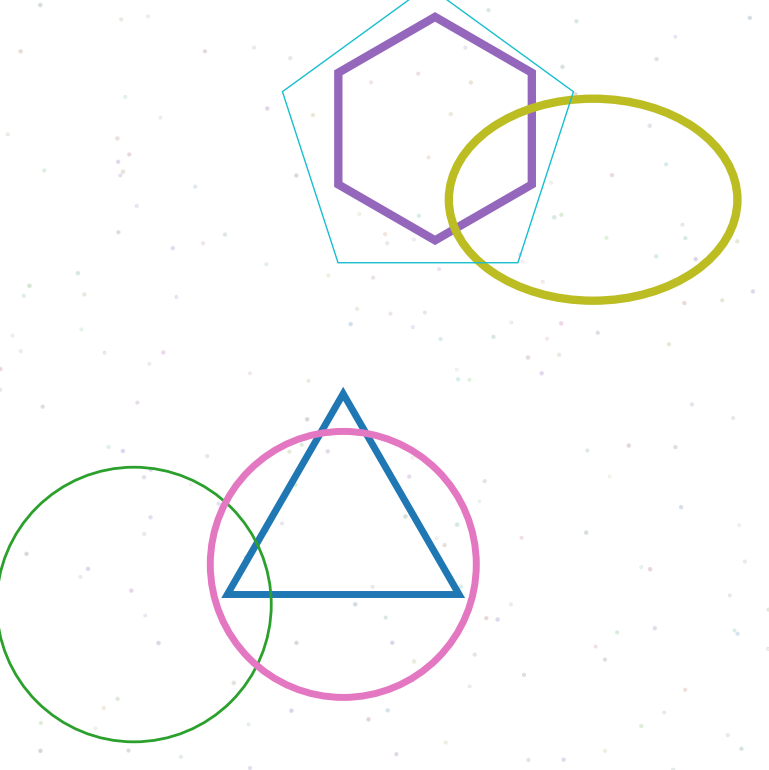[{"shape": "triangle", "thickness": 2.5, "radius": 0.87, "center": [0.446, 0.315]}, {"shape": "circle", "thickness": 1, "radius": 0.89, "center": [0.174, 0.215]}, {"shape": "hexagon", "thickness": 3, "radius": 0.73, "center": [0.565, 0.833]}, {"shape": "circle", "thickness": 2.5, "radius": 0.86, "center": [0.446, 0.267]}, {"shape": "oval", "thickness": 3, "radius": 0.94, "center": [0.77, 0.741]}, {"shape": "pentagon", "thickness": 0.5, "radius": 0.99, "center": [0.556, 0.82]}]